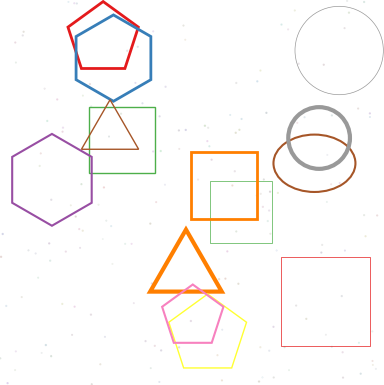[{"shape": "pentagon", "thickness": 2, "radius": 0.48, "center": [0.268, 0.9]}, {"shape": "square", "thickness": 0.5, "radius": 0.58, "center": [0.846, 0.217]}, {"shape": "hexagon", "thickness": 2, "radius": 0.56, "center": [0.295, 0.849]}, {"shape": "square", "thickness": 0.5, "radius": 0.4, "center": [0.627, 0.449]}, {"shape": "square", "thickness": 1, "radius": 0.43, "center": [0.316, 0.636]}, {"shape": "hexagon", "thickness": 1.5, "radius": 0.6, "center": [0.135, 0.533]}, {"shape": "triangle", "thickness": 3, "radius": 0.54, "center": [0.483, 0.296]}, {"shape": "square", "thickness": 2, "radius": 0.43, "center": [0.583, 0.518]}, {"shape": "pentagon", "thickness": 1, "radius": 0.53, "center": [0.539, 0.13]}, {"shape": "oval", "thickness": 1.5, "radius": 0.53, "center": [0.817, 0.576]}, {"shape": "triangle", "thickness": 1, "radius": 0.43, "center": [0.286, 0.655]}, {"shape": "pentagon", "thickness": 1.5, "radius": 0.42, "center": [0.501, 0.177]}, {"shape": "circle", "thickness": 0.5, "radius": 0.57, "center": [0.881, 0.869]}, {"shape": "circle", "thickness": 3, "radius": 0.4, "center": [0.829, 0.642]}]